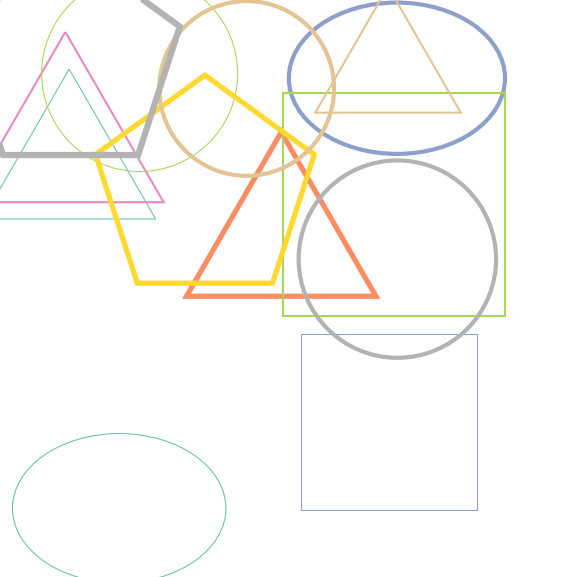[{"shape": "oval", "thickness": 0.5, "radius": 0.92, "center": [0.206, 0.119]}, {"shape": "triangle", "thickness": 0.5, "radius": 0.87, "center": [0.12, 0.706]}, {"shape": "triangle", "thickness": 2.5, "radius": 0.95, "center": [0.487, 0.581]}, {"shape": "oval", "thickness": 2, "radius": 0.94, "center": [0.687, 0.864]}, {"shape": "square", "thickness": 0.5, "radius": 0.76, "center": [0.673, 0.269]}, {"shape": "triangle", "thickness": 1, "radius": 0.98, "center": [0.113, 0.747]}, {"shape": "square", "thickness": 1, "radius": 0.96, "center": [0.682, 0.645]}, {"shape": "circle", "thickness": 0.5, "radius": 0.85, "center": [0.242, 0.872]}, {"shape": "pentagon", "thickness": 2.5, "radius": 1.0, "center": [0.355, 0.67]}, {"shape": "circle", "thickness": 2, "radius": 0.76, "center": [0.427, 0.846]}, {"shape": "triangle", "thickness": 1, "radius": 0.73, "center": [0.672, 0.877]}, {"shape": "circle", "thickness": 2, "radius": 0.85, "center": [0.688, 0.55]}, {"shape": "pentagon", "thickness": 3, "radius": 0.99, "center": [0.122, 0.892]}]